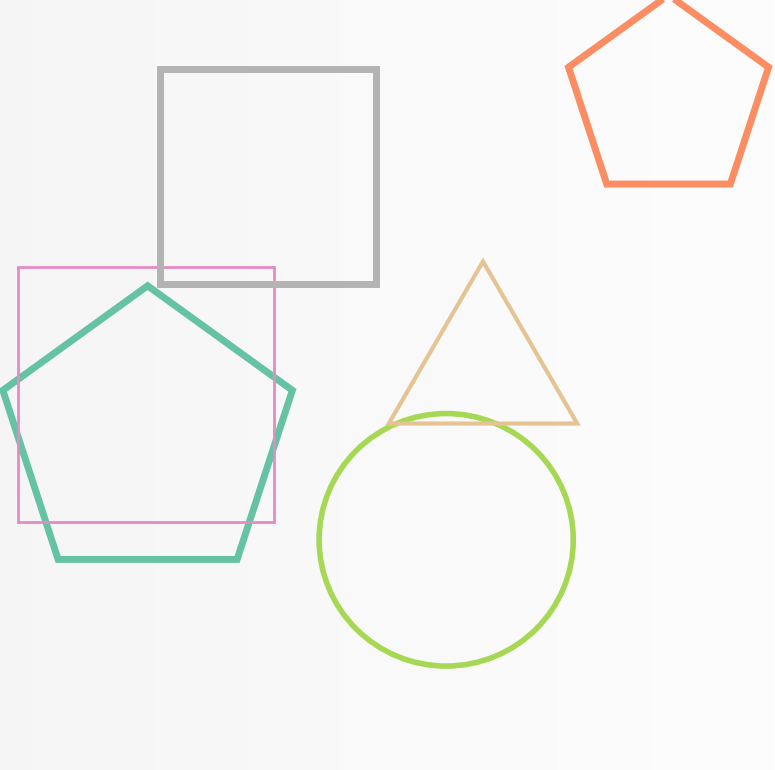[{"shape": "pentagon", "thickness": 2.5, "radius": 0.98, "center": [0.19, 0.432]}, {"shape": "pentagon", "thickness": 2.5, "radius": 0.68, "center": [0.863, 0.871]}, {"shape": "square", "thickness": 1, "radius": 0.83, "center": [0.189, 0.487]}, {"shape": "circle", "thickness": 2, "radius": 0.82, "center": [0.576, 0.299]}, {"shape": "triangle", "thickness": 1.5, "radius": 0.7, "center": [0.623, 0.52]}, {"shape": "square", "thickness": 2.5, "radius": 0.7, "center": [0.346, 0.771]}]